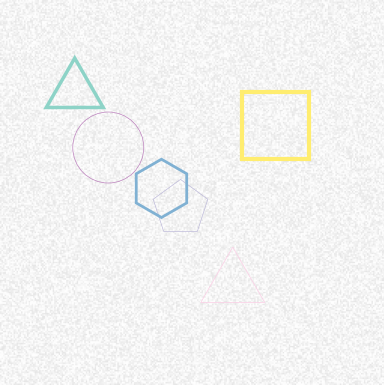[{"shape": "triangle", "thickness": 2.5, "radius": 0.43, "center": [0.194, 0.764]}, {"shape": "pentagon", "thickness": 0.5, "radius": 0.37, "center": [0.469, 0.459]}, {"shape": "hexagon", "thickness": 2, "radius": 0.38, "center": [0.419, 0.511]}, {"shape": "triangle", "thickness": 0.5, "radius": 0.48, "center": [0.605, 0.262]}, {"shape": "circle", "thickness": 0.5, "radius": 0.46, "center": [0.281, 0.617]}, {"shape": "square", "thickness": 3, "radius": 0.43, "center": [0.715, 0.674]}]